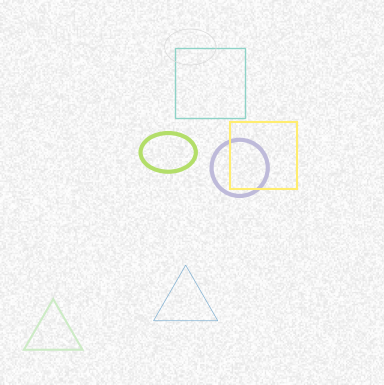[{"shape": "square", "thickness": 1, "radius": 0.46, "center": [0.545, 0.785]}, {"shape": "circle", "thickness": 3, "radius": 0.36, "center": [0.623, 0.564]}, {"shape": "triangle", "thickness": 0.5, "radius": 0.48, "center": [0.482, 0.215]}, {"shape": "oval", "thickness": 3, "radius": 0.36, "center": [0.437, 0.604]}, {"shape": "oval", "thickness": 0.5, "radius": 0.33, "center": [0.494, 0.878]}, {"shape": "triangle", "thickness": 1.5, "radius": 0.44, "center": [0.138, 0.135]}, {"shape": "square", "thickness": 1.5, "radius": 0.43, "center": [0.685, 0.596]}]